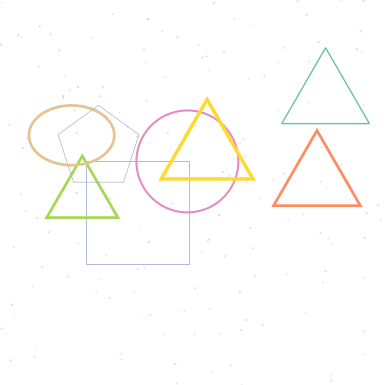[{"shape": "triangle", "thickness": 1, "radius": 0.66, "center": [0.846, 0.745]}, {"shape": "triangle", "thickness": 2, "radius": 0.65, "center": [0.823, 0.531]}, {"shape": "square", "thickness": 0.5, "radius": 0.67, "center": [0.358, 0.448]}, {"shape": "circle", "thickness": 1.5, "radius": 0.66, "center": [0.487, 0.581]}, {"shape": "triangle", "thickness": 2, "radius": 0.53, "center": [0.214, 0.488]}, {"shape": "triangle", "thickness": 2.5, "radius": 0.69, "center": [0.538, 0.604]}, {"shape": "oval", "thickness": 2, "radius": 0.55, "center": [0.186, 0.648]}, {"shape": "pentagon", "thickness": 0.5, "radius": 0.55, "center": [0.256, 0.616]}]